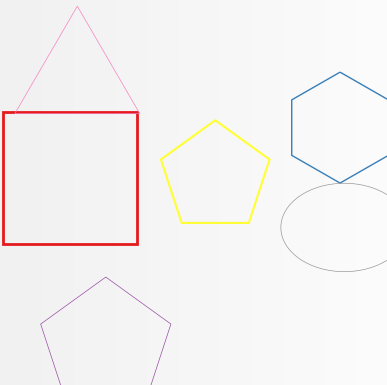[{"shape": "square", "thickness": 2, "radius": 0.86, "center": [0.181, 0.538]}, {"shape": "hexagon", "thickness": 1, "radius": 0.72, "center": [0.878, 0.669]}, {"shape": "pentagon", "thickness": 0.5, "radius": 0.88, "center": [0.273, 0.104]}, {"shape": "pentagon", "thickness": 1.5, "radius": 0.74, "center": [0.556, 0.54]}, {"shape": "triangle", "thickness": 0.5, "radius": 0.93, "center": [0.2, 0.798]}, {"shape": "oval", "thickness": 0.5, "radius": 0.82, "center": [0.889, 0.409]}]